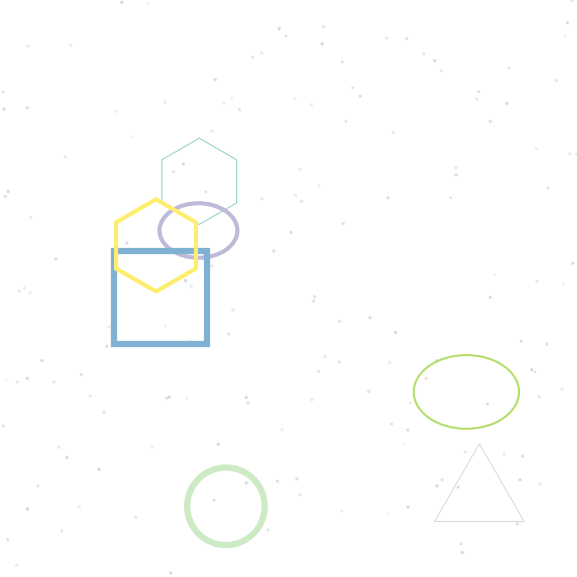[{"shape": "hexagon", "thickness": 0.5, "radius": 0.37, "center": [0.345, 0.685]}, {"shape": "oval", "thickness": 2, "radius": 0.34, "center": [0.344, 0.6]}, {"shape": "square", "thickness": 3, "radius": 0.4, "center": [0.278, 0.484]}, {"shape": "oval", "thickness": 1, "radius": 0.46, "center": [0.808, 0.32]}, {"shape": "triangle", "thickness": 0.5, "radius": 0.45, "center": [0.83, 0.141]}, {"shape": "circle", "thickness": 3, "radius": 0.34, "center": [0.391, 0.122]}, {"shape": "hexagon", "thickness": 2, "radius": 0.4, "center": [0.27, 0.574]}]